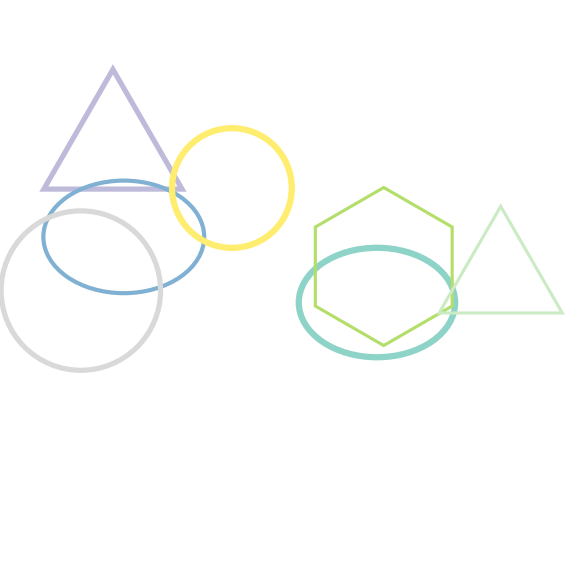[{"shape": "oval", "thickness": 3, "radius": 0.68, "center": [0.653, 0.475]}, {"shape": "triangle", "thickness": 2.5, "radius": 0.69, "center": [0.196, 0.741]}, {"shape": "oval", "thickness": 2, "radius": 0.7, "center": [0.214, 0.589]}, {"shape": "hexagon", "thickness": 1.5, "radius": 0.68, "center": [0.665, 0.538]}, {"shape": "circle", "thickness": 2.5, "radius": 0.69, "center": [0.14, 0.496]}, {"shape": "triangle", "thickness": 1.5, "radius": 0.62, "center": [0.867, 0.519]}, {"shape": "circle", "thickness": 3, "radius": 0.52, "center": [0.402, 0.674]}]